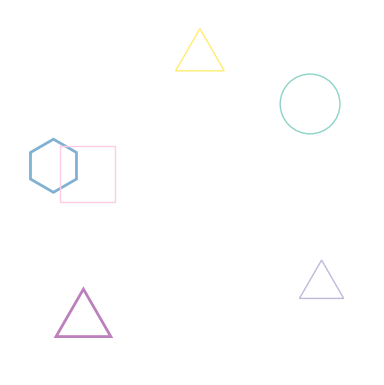[{"shape": "circle", "thickness": 1, "radius": 0.39, "center": [0.805, 0.73]}, {"shape": "triangle", "thickness": 1, "radius": 0.33, "center": [0.835, 0.258]}, {"shape": "hexagon", "thickness": 2, "radius": 0.34, "center": [0.139, 0.569]}, {"shape": "square", "thickness": 1, "radius": 0.36, "center": [0.227, 0.547]}, {"shape": "triangle", "thickness": 2, "radius": 0.41, "center": [0.217, 0.167]}, {"shape": "triangle", "thickness": 1, "radius": 0.37, "center": [0.519, 0.853]}]